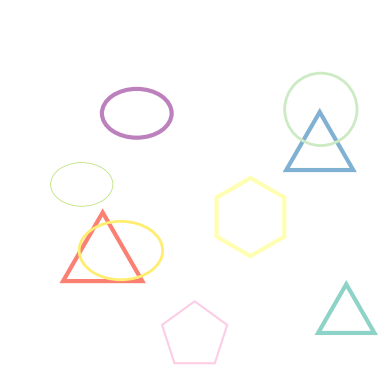[{"shape": "triangle", "thickness": 3, "radius": 0.42, "center": [0.899, 0.177]}, {"shape": "hexagon", "thickness": 3, "radius": 0.51, "center": [0.65, 0.436]}, {"shape": "triangle", "thickness": 3, "radius": 0.59, "center": [0.267, 0.329]}, {"shape": "triangle", "thickness": 3, "radius": 0.5, "center": [0.83, 0.609]}, {"shape": "oval", "thickness": 0.5, "radius": 0.4, "center": [0.212, 0.521]}, {"shape": "pentagon", "thickness": 1.5, "radius": 0.44, "center": [0.506, 0.128]}, {"shape": "oval", "thickness": 3, "radius": 0.45, "center": [0.355, 0.706]}, {"shape": "circle", "thickness": 2, "radius": 0.47, "center": [0.833, 0.716]}, {"shape": "oval", "thickness": 2, "radius": 0.54, "center": [0.314, 0.349]}]